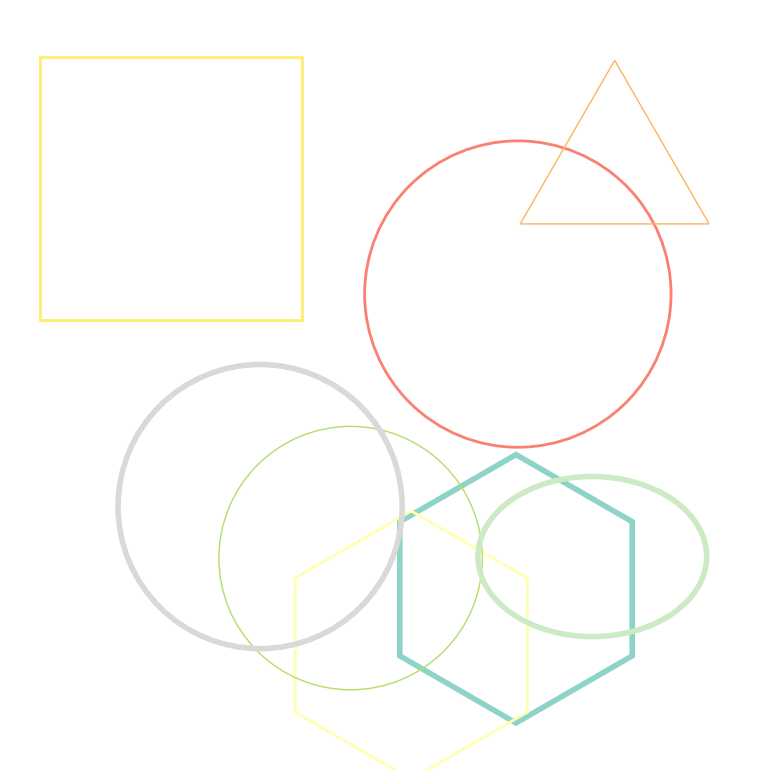[{"shape": "hexagon", "thickness": 2, "radius": 0.87, "center": [0.67, 0.235]}, {"shape": "hexagon", "thickness": 1, "radius": 0.87, "center": [0.534, 0.162]}, {"shape": "circle", "thickness": 1, "radius": 0.99, "center": [0.673, 0.618]}, {"shape": "triangle", "thickness": 0.5, "radius": 0.71, "center": [0.798, 0.78]}, {"shape": "circle", "thickness": 0.5, "radius": 0.86, "center": [0.455, 0.275]}, {"shape": "circle", "thickness": 2, "radius": 0.92, "center": [0.338, 0.342]}, {"shape": "oval", "thickness": 2, "radius": 0.74, "center": [0.769, 0.277]}, {"shape": "square", "thickness": 1, "radius": 0.85, "center": [0.222, 0.755]}]